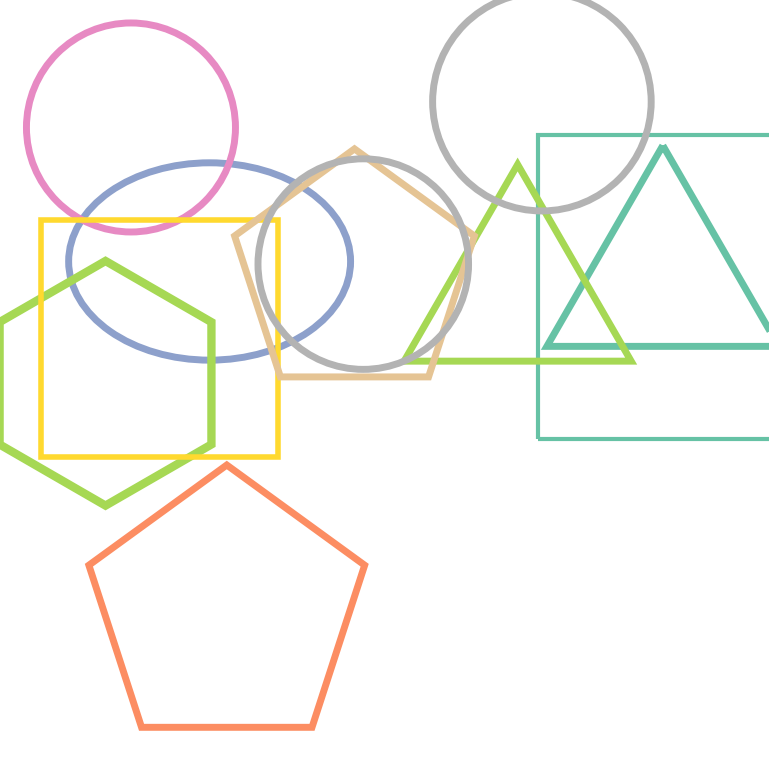[{"shape": "square", "thickness": 1.5, "radius": 0.99, "center": [0.896, 0.627]}, {"shape": "triangle", "thickness": 2.5, "radius": 0.87, "center": [0.861, 0.637]}, {"shape": "pentagon", "thickness": 2.5, "radius": 0.94, "center": [0.295, 0.208]}, {"shape": "oval", "thickness": 2.5, "radius": 0.92, "center": [0.272, 0.66]}, {"shape": "circle", "thickness": 2.5, "radius": 0.68, "center": [0.17, 0.834]}, {"shape": "triangle", "thickness": 2.5, "radius": 0.85, "center": [0.672, 0.616]}, {"shape": "hexagon", "thickness": 3, "radius": 0.79, "center": [0.137, 0.502]}, {"shape": "square", "thickness": 2, "radius": 0.77, "center": [0.208, 0.561]}, {"shape": "pentagon", "thickness": 2.5, "radius": 0.82, "center": [0.46, 0.643]}, {"shape": "circle", "thickness": 2.5, "radius": 0.68, "center": [0.472, 0.657]}, {"shape": "circle", "thickness": 2.5, "radius": 0.71, "center": [0.704, 0.868]}]